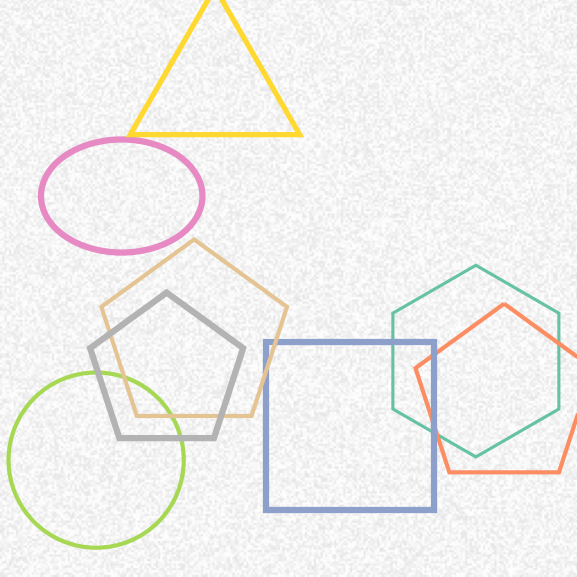[{"shape": "hexagon", "thickness": 1.5, "radius": 0.83, "center": [0.824, 0.374]}, {"shape": "pentagon", "thickness": 2, "radius": 0.81, "center": [0.873, 0.312]}, {"shape": "square", "thickness": 3, "radius": 0.73, "center": [0.606, 0.261]}, {"shape": "oval", "thickness": 3, "radius": 0.7, "center": [0.211, 0.66]}, {"shape": "circle", "thickness": 2, "radius": 0.76, "center": [0.166, 0.202]}, {"shape": "triangle", "thickness": 2.5, "radius": 0.85, "center": [0.372, 0.851]}, {"shape": "pentagon", "thickness": 2, "radius": 0.84, "center": [0.336, 0.416]}, {"shape": "pentagon", "thickness": 3, "radius": 0.7, "center": [0.289, 0.353]}]